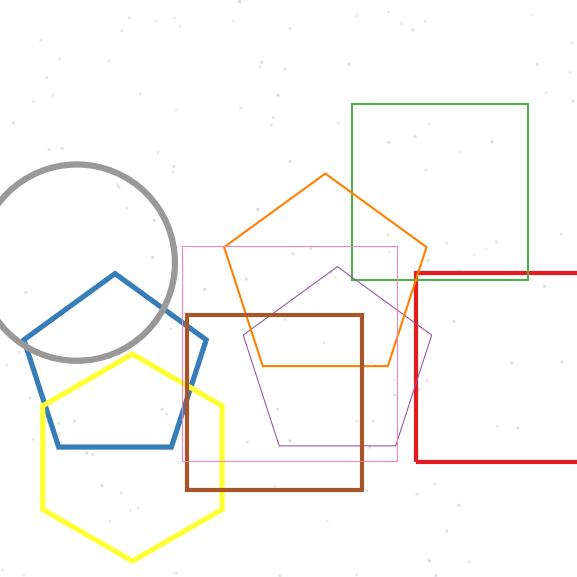[{"shape": "square", "thickness": 2, "radius": 0.82, "center": [0.884, 0.363]}, {"shape": "pentagon", "thickness": 2.5, "radius": 0.83, "center": [0.199, 0.359]}, {"shape": "square", "thickness": 1, "radius": 0.76, "center": [0.762, 0.667]}, {"shape": "pentagon", "thickness": 0.5, "radius": 0.86, "center": [0.584, 0.366]}, {"shape": "pentagon", "thickness": 1, "radius": 0.92, "center": [0.563, 0.514]}, {"shape": "hexagon", "thickness": 2.5, "radius": 0.9, "center": [0.229, 0.207]}, {"shape": "square", "thickness": 2, "radius": 0.76, "center": [0.476, 0.302]}, {"shape": "square", "thickness": 0.5, "radius": 0.93, "center": [0.501, 0.387]}, {"shape": "circle", "thickness": 3, "radius": 0.85, "center": [0.133, 0.544]}]